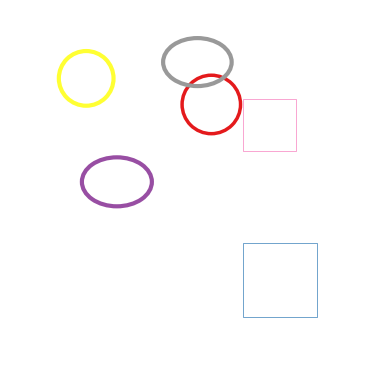[{"shape": "circle", "thickness": 2.5, "radius": 0.38, "center": [0.549, 0.729]}, {"shape": "square", "thickness": 0.5, "radius": 0.48, "center": [0.728, 0.273]}, {"shape": "oval", "thickness": 3, "radius": 0.45, "center": [0.304, 0.528]}, {"shape": "circle", "thickness": 3, "radius": 0.36, "center": [0.224, 0.796]}, {"shape": "square", "thickness": 0.5, "radius": 0.34, "center": [0.7, 0.676]}, {"shape": "oval", "thickness": 3, "radius": 0.45, "center": [0.513, 0.839]}]